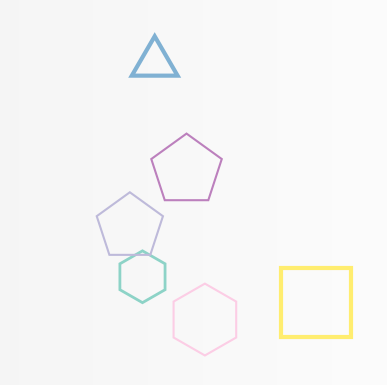[{"shape": "hexagon", "thickness": 2, "radius": 0.34, "center": [0.368, 0.281]}, {"shape": "pentagon", "thickness": 1.5, "radius": 0.45, "center": [0.335, 0.411]}, {"shape": "triangle", "thickness": 3, "radius": 0.34, "center": [0.399, 0.838]}, {"shape": "hexagon", "thickness": 1.5, "radius": 0.47, "center": [0.529, 0.17]}, {"shape": "pentagon", "thickness": 1.5, "radius": 0.48, "center": [0.481, 0.557]}, {"shape": "square", "thickness": 3, "radius": 0.45, "center": [0.816, 0.213]}]